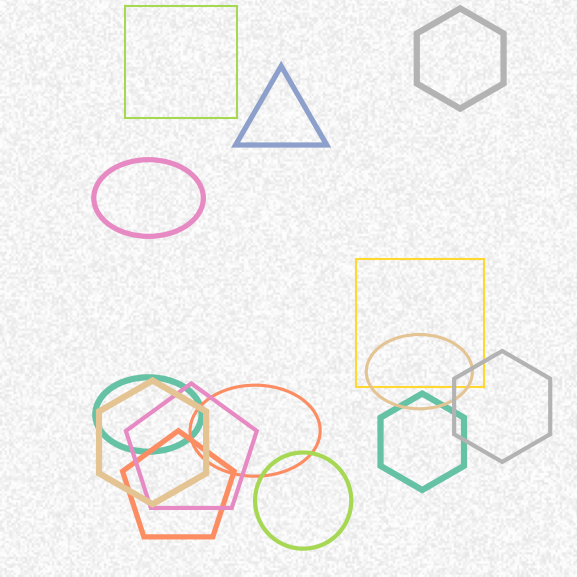[{"shape": "oval", "thickness": 3, "radius": 0.46, "center": [0.257, 0.281]}, {"shape": "hexagon", "thickness": 3, "radius": 0.42, "center": [0.731, 0.234]}, {"shape": "oval", "thickness": 1.5, "radius": 0.56, "center": [0.442, 0.253]}, {"shape": "pentagon", "thickness": 2.5, "radius": 0.51, "center": [0.309, 0.152]}, {"shape": "triangle", "thickness": 2.5, "radius": 0.46, "center": [0.487, 0.794]}, {"shape": "pentagon", "thickness": 2, "radius": 0.6, "center": [0.331, 0.216]}, {"shape": "oval", "thickness": 2.5, "radius": 0.47, "center": [0.257, 0.656]}, {"shape": "square", "thickness": 1, "radius": 0.48, "center": [0.313, 0.893]}, {"shape": "circle", "thickness": 2, "radius": 0.42, "center": [0.525, 0.132]}, {"shape": "square", "thickness": 1, "radius": 0.55, "center": [0.727, 0.44]}, {"shape": "oval", "thickness": 1.5, "radius": 0.46, "center": [0.726, 0.356]}, {"shape": "hexagon", "thickness": 3, "radius": 0.54, "center": [0.264, 0.233]}, {"shape": "hexagon", "thickness": 2, "radius": 0.48, "center": [0.87, 0.295]}, {"shape": "hexagon", "thickness": 3, "radius": 0.43, "center": [0.797, 0.898]}]